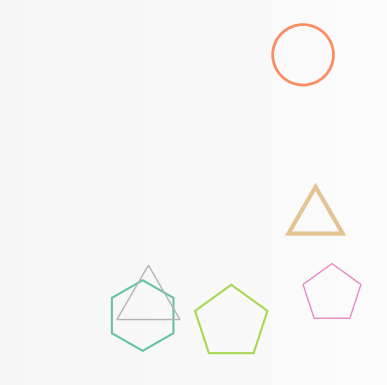[{"shape": "hexagon", "thickness": 1.5, "radius": 0.46, "center": [0.368, 0.18]}, {"shape": "circle", "thickness": 2, "radius": 0.39, "center": [0.782, 0.858]}, {"shape": "pentagon", "thickness": 1, "radius": 0.39, "center": [0.857, 0.237]}, {"shape": "pentagon", "thickness": 1.5, "radius": 0.49, "center": [0.597, 0.162]}, {"shape": "triangle", "thickness": 3, "radius": 0.4, "center": [0.814, 0.434]}, {"shape": "triangle", "thickness": 1, "radius": 0.47, "center": [0.383, 0.217]}]